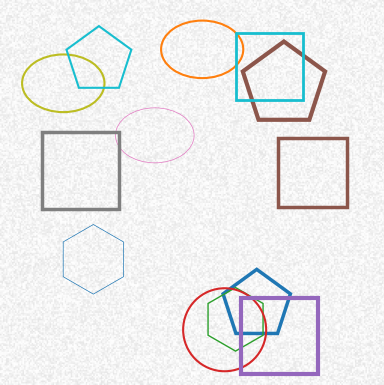[{"shape": "hexagon", "thickness": 0.5, "radius": 0.45, "center": [0.242, 0.326]}, {"shape": "pentagon", "thickness": 2.5, "radius": 0.46, "center": [0.667, 0.208]}, {"shape": "oval", "thickness": 1.5, "radius": 0.53, "center": [0.525, 0.872]}, {"shape": "hexagon", "thickness": 1, "radius": 0.41, "center": [0.612, 0.171]}, {"shape": "circle", "thickness": 1.5, "radius": 0.54, "center": [0.584, 0.144]}, {"shape": "square", "thickness": 3, "radius": 0.5, "center": [0.727, 0.127]}, {"shape": "pentagon", "thickness": 3, "radius": 0.56, "center": [0.737, 0.78]}, {"shape": "square", "thickness": 2.5, "radius": 0.45, "center": [0.812, 0.552]}, {"shape": "oval", "thickness": 0.5, "radius": 0.51, "center": [0.402, 0.648]}, {"shape": "square", "thickness": 2.5, "radius": 0.5, "center": [0.21, 0.557]}, {"shape": "oval", "thickness": 1.5, "radius": 0.54, "center": [0.164, 0.784]}, {"shape": "pentagon", "thickness": 1.5, "radius": 0.44, "center": [0.257, 0.844]}, {"shape": "square", "thickness": 2, "radius": 0.43, "center": [0.699, 0.827]}]